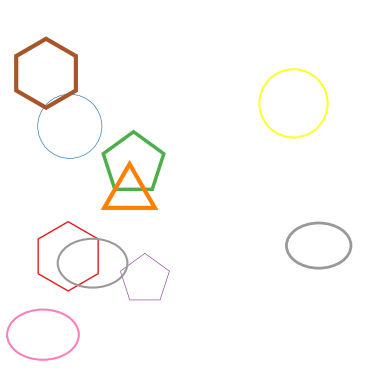[{"shape": "hexagon", "thickness": 1, "radius": 0.45, "center": [0.177, 0.334]}, {"shape": "circle", "thickness": 0.5, "radius": 0.42, "center": [0.181, 0.672]}, {"shape": "pentagon", "thickness": 2.5, "radius": 0.41, "center": [0.347, 0.575]}, {"shape": "pentagon", "thickness": 0.5, "radius": 0.33, "center": [0.376, 0.275]}, {"shape": "triangle", "thickness": 3, "radius": 0.38, "center": [0.337, 0.498]}, {"shape": "circle", "thickness": 1.5, "radius": 0.44, "center": [0.762, 0.732]}, {"shape": "hexagon", "thickness": 3, "radius": 0.45, "center": [0.12, 0.81]}, {"shape": "oval", "thickness": 1.5, "radius": 0.47, "center": [0.112, 0.131]}, {"shape": "oval", "thickness": 2, "radius": 0.42, "center": [0.828, 0.362]}, {"shape": "oval", "thickness": 1.5, "radius": 0.45, "center": [0.24, 0.316]}]